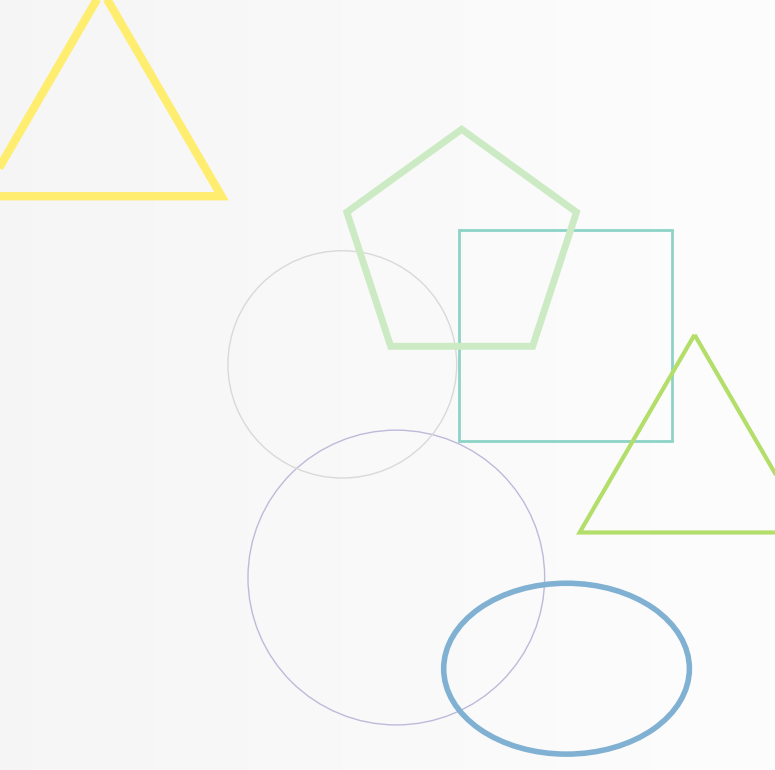[{"shape": "square", "thickness": 1, "radius": 0.69, "center": [0.73, 0.564]}, {"shape": "circle", "thickness": 0.5, "radius": 0.96, "center": [0.511, 0.25]}, {"shape": "oval", "thickness": 2, "radius": 0.79, "center": [0.731, 0.132]}, {"shape": "triangle", "thickness": 1.5, "radius": 0.86, "center": [0.896, 0.394]}, {"shape": "circle", "thickness": 0.5, "radius": 0.74, "center": [0.442, 0.527]}, {"shape": "pentagon", "thickness": 2.5, "radius": 0.78, "center": [0.596, 0.676]}, {"shape": "triangle", "thickness": 3, "radius": 0.89, "center": [0.132, 0.834]}]